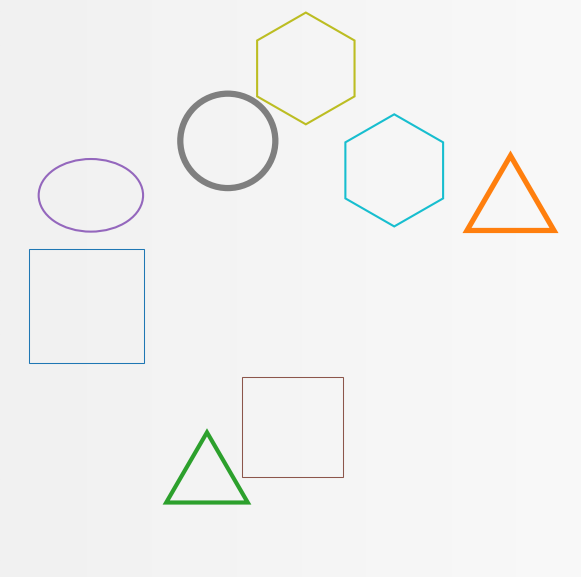[{"shape": "square", "thickness": 0.5, "radius": 0.49, "center": [0.15, 0.469]}, {"shape": "triangle", "thickness": 2.5, "radius": 0.43, "center": [0.878, 0.643]}, {"shape": "triangle", "thickness": 2, "radius": 0.4, "center": [0.356, 0.169]}, {"shape": "oval", "thickness": 1, "radius": 0.45, "center": [0.156, 0.661]}, {"shape": "square", "thickness": 0.5, "radius": 0.43, "center": [0.503, 0.259]}, {"shape": "circle", "thickness": 3, "radius": 0.41, "center": [0.392, 0.755]}, {"shape": "hexagon", "thickness": 1, "radius": 0.48, "center": [0.526, 0.881]}, {"shape": "hexagon", "thickness": 1, "radius": 0.49, "center": [0.678, 0.704]}]